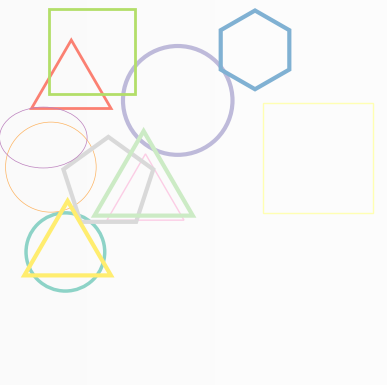[{"shape": "circle", "thickness": 2.5, "radius": 0.51, "center": [0.169, 0.346]}, {"shape": "square", "thickness": 1, "radius": 0.71, "center": [0.821, 0.59]}, {"shape": "circle", "thickness": 3, "radius": 0.71, "center": [0.459, 0.739]}, {"shape": "triangle", "thickness": 2, "radius": 0.59, "center": [0.184, 0.777]}, {"shape": "hexagon", "thickness": 3, "radius": 0.51, "center": [0.658, 0.87]}, {"shape": "circle", "thickness": 0.5, "radius": 0.58, "center": [0.131, 0.566]}, {"shape": "square", "thickness": 2, "radius": 0.55, "center": [0.237, 0.866]}, {"shape": "triangle", "thickness": 1, "radius": 0.57, "center": [0.375, 0.486]}, {"shape": "pentagon", "thickness": 3, "radius": 0.61, "center": [0.28, 0.522]}, {"shape": "oval", "thickness": 0.5, "radius": 0.56, "center": [0.112, 0.643]}, {"shape": "triangle", "thickness": 3, "radius": 0.73, "center": [0.371, 0.513]}, {"shape": "triangle", "thickness": 3, "radius": 0.64, "center": [0.175, 0.349]}]